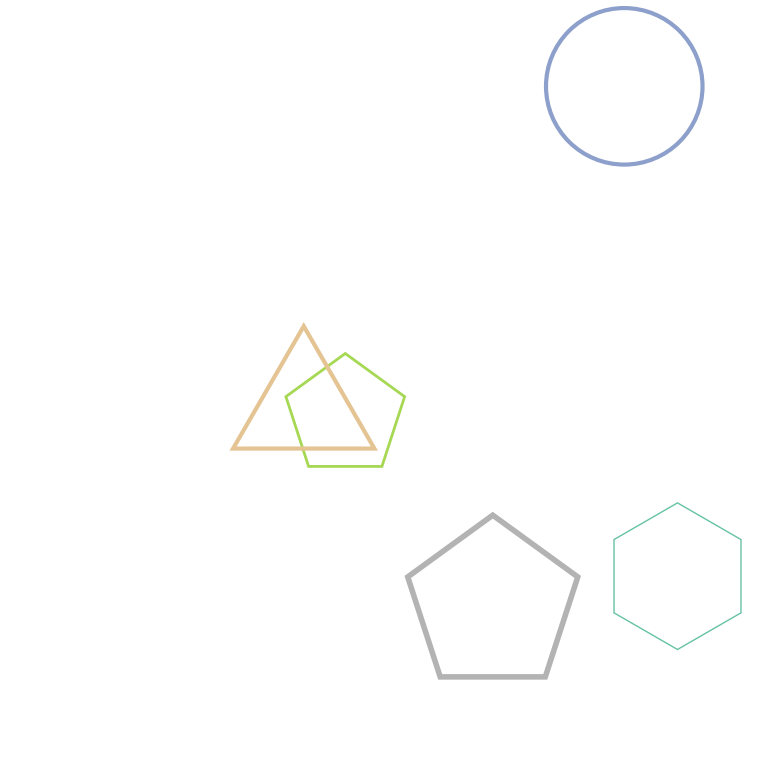[{"shape": "hexagon", "thickness": 0.5, "radius": 0.48, "center": [0.88, 0.252]}, {"shape": "circle", "thickness": 1.5, "radius": 0.51, "center": [0.811, 0.888]}, {"shape": "pentagon", "thickness": 1, "radius": 0.41, "center": [0.448, 0.46]}, {"shape": "triangle", "thickness": 1.5, "radius": 0.53, "center": [0.394, 0.47]}, {"shape": "pentagon", "thickness": 2, "radius": 0.58, "center": [0.64, 0.215]}]